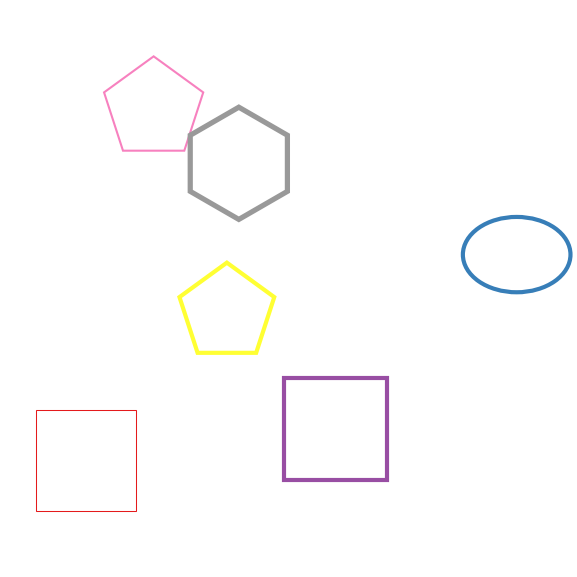[{"shape": "square", "thickness": 0.5, "radius": 0.44, "center": [0.149, 0.202]}, {"shape": "oval", "thickness": 2, "radius": 0.47, "center": [0.895, 0.558]}, {"shape": "square", "thickness": 2, "radius": 0.44, "center": [0.581, 0.256]}, {"shape": "pentagon", "thickness": 2, "radius": 0.43, "center": [0.393, 0.458]}, {"shape": "pentagon", "thickness": 1, "radius": 0.45, "center": [0.266, 0.811]}, {"shape": "hexagon", "thickness": 2.5, "radius": 0.49, "center": [0.414, 0.716]}]